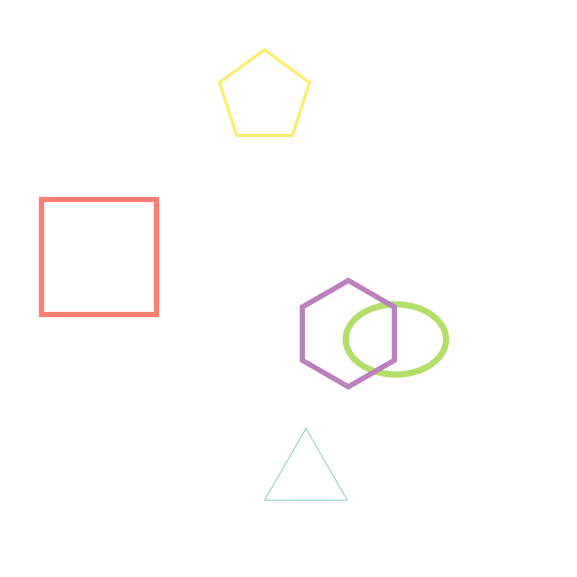[{"shape": "triangle", "thickness": 0.5, "radius": 0.41, "center": [0.53, 0.174]}, {"shape": "square", "thickness": 2.5, "radius": 0.5, "center": [0.171, 0.555]}, {"shape": "oval", "thickness": 3, "radius": 0.43, "center": [0.686, 0.411]}, {"shape": "hexagon", "thickness": 2.5, "radius": 0.46, "center": [0.603, 0.421]}, {"shape": "pentagon", "thickness": 1.5, "radius": 0.41, "center": [0.458, 0.831]}]